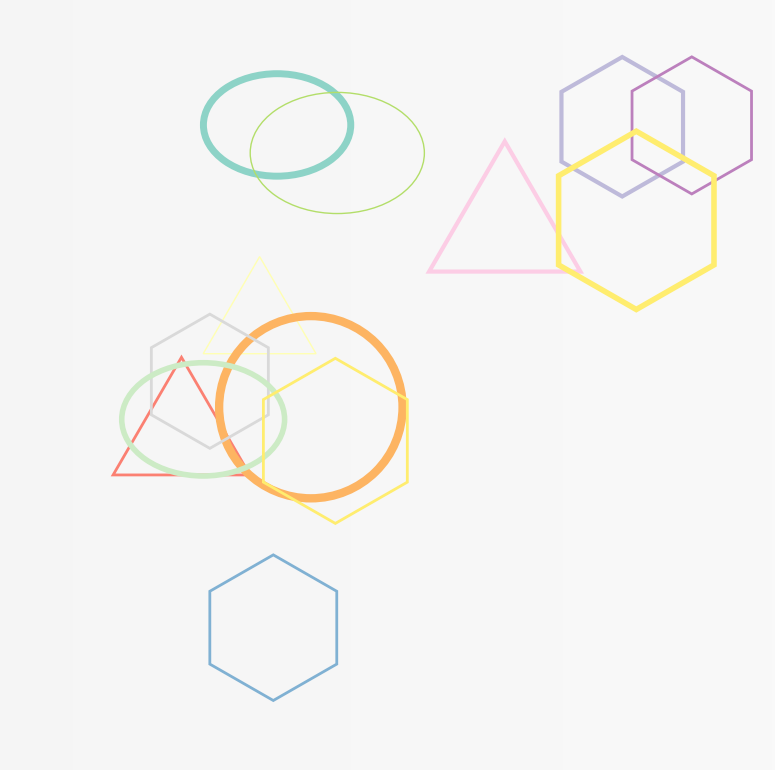[{"shape": "oval", "thickness": 2.5, "radius": 0.48, "center": [0.358, 0.838]}, {"shape": "triangle", "thickness": 0.5, "radius": 0.42, "center": [0.335, 0.583]}, {"shape": "hexagon", "thickness": 1.5, "radius": 0.45, "center": [0.803, 0.835]}, {"shape": "triangle", "thickness": 1, "radius": 0.51, "center": [0.234, 0.434]}, {"shape": "hexagon", "thickness": 1, "radius": 0.47, "center": [0.353, 0.185]}, {"shape": "circle", "thickness": 3, "radius": 0.59, "center": [0.401, 0.471]}, {"shape": "oval", "thickness": 0.5, "radius": 0.56, "center": [0.435, 0.801]}, {"shape": "triangle", "thickness": 1.5, "radius": 0.56, "center": [0.651, 0.704]}, {"shape": "hexagon", "thickness": 1, "radius": 0.44, "center": [0.271, 0.505]}, {"shape": "hexagon", "thickness": 1, "radius": 0.45, "center": [0.893, 0.837]}, {"shape": "oval", "thickness": 2, "radius": 0.53, "center": [0.262, 0.455]}, {"shape": "hexagon", "thickness": 1, "radius": 0.54, "center": [0.433, 0.427]}, {"shape": "hexagon", "thickness": 2, "radius": 0.58, "center": [0.821, 0.714]}]